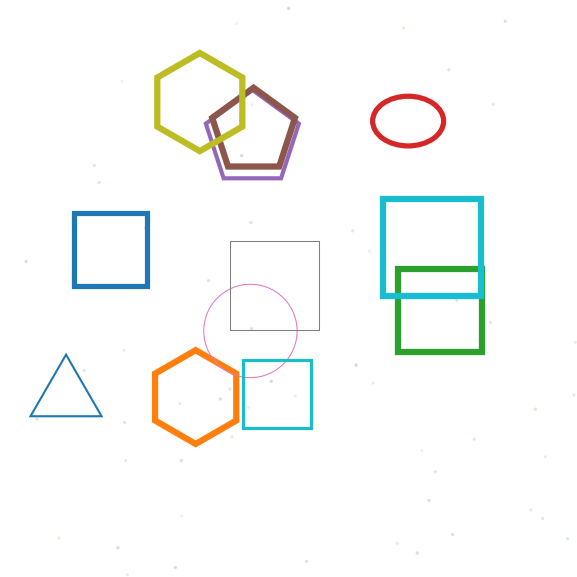[{"shape": "square", "thickness": 2.5, "radius": 0.32, "center": [0.191, 0.567]}, {"shape": "triangle", "thickness": 1, "radius": 0.36, "center": [0.114, 0.314]}, {"shape": "hexagon", "thickness": 3, "radius": 0.41, "center": [0.339, 0.312]}, {"shape": "square", "thickness": 3, "radius": 0.36, "center": [0.762, 0.461]}, {"shape": "oval", "thickness": 2.5, "radius": 0.31, "center": [0.707, 0.789]}, {"shape": "pentagon", "thickness": 2, "radius": 0.42, "center": [0.437, 0.759]}, {"shape": "pentagon", "thickness": 3, "radius": 0.38, "center": [0.439, 0.772]}, {"shape": "circle", "thickness": 0.5, "radius": 0.4, "center": [0.434, 0.426]}, {"shape": "square", "thickness": 0.5, "radius": 0.39, "center": [0.475, 0.504]}, {"shape": "hexagon", "thickness": 3, "radius": 0.42, "center": [0.346, 0.822]}, {"shape": "square", "thickness": 3, "radius": 0.42, "center": [0.748, 0.571]}, {"shape": "square", "thickness": 1.5, "radius": 0.29, "center": [0.48, 0.317]}]